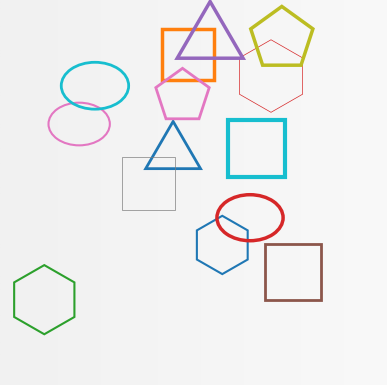[{"shape": "triangle", "thickness": 2, "radius": 0.41, "center": [0.447, 0.603]}, {"shape": "hexagon", "thickness": 1.5, "radius": 0.38, "center": [0.574, 0.364]}, {"shape": "square", "thickness": 2.5, "radius": 0.33, "center": [0.486, 0.858]}, {"shape": "hexagon", "thickness": 1.5, "radius": 0.45, "center": [0.114, 0.222]}, {"shape": "hexagon", "thickness": 0.5, "radius": 0.47, "center": [0.699, 0.802]}, {"shape": "oval", "thickness": 2.5, "radius": 0.43, "center": [0.645, 0.435]}, {"shape": "triangle", "thickness": 2.5, "radius": 0.49, "center": [0.542, 0.898]}, {"shape": "square", "thickness": 2, "radius": 0.36, "center": [0.756, 0.294]}, {"shape": "oval", "thickness": 1.5, "radius": 0.4, "center": [0.204, 0.678]}, {"shape": "pentagon", "thickness": 2, "radius": 0.36, "center": [0.471, 0.75]}, {"shape": "square", "thickness": 0.5, "radius": 0.34, "center": [0.383, 0.524]}, {"shape": "pentagon", "thickness": 2.5, "radius": 0.42, "center": [0.727, 0.899]}, {"shape": "oval", "thickness": 2, "radius": 0.43, "center": [0.245, 0.777]}, {"shape": "square", "thickness": 3, "radius": 0.37, "center": [0.662, 0.614]}]